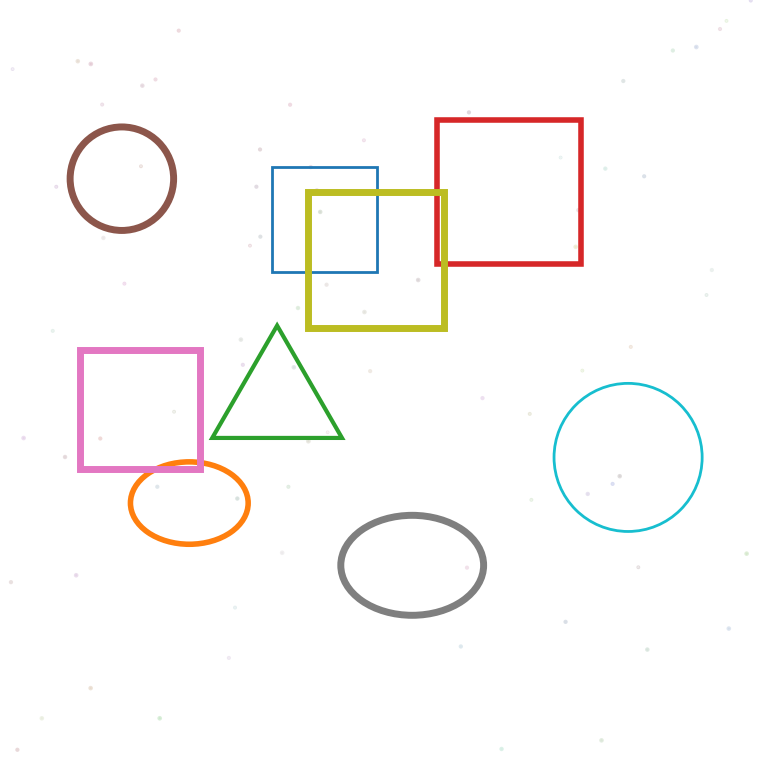[{"shape": "square", "thickness": 1, "radius": 0.34, "center": [0.421, 0.715]}, {"shape": "oval", "thickness": 2, "radius": 0.38, "center": [0.246, 0.347]}, {"shape": "triangle", "thickness": 1.5, "radius": 0.49, "center": [0.36, 0.48]}, {"shape": "square", "thickness": 2, "radius": 0.47, "center": [0.661, 0.751]}, {"shape": "circle", "thickness": 2.5, "radius": 0.34, "center": [0.158, 0.768]}, {"shape": "square", "thickness": 2.5, "radius": 0.39, "center": [0.182, 0.468]}, {"shape": "oval", "thickness": 2.5, "radius": 0.46, "center": [0.535, 0.266]}, {"shape": "square", "thickness": 2.5, "radius": 0.44, "center": [0.489, 0.662]}, {"shape": "circle", "thickness": 1, "radius": 0.48, "center": [0.816, 0.406]}]